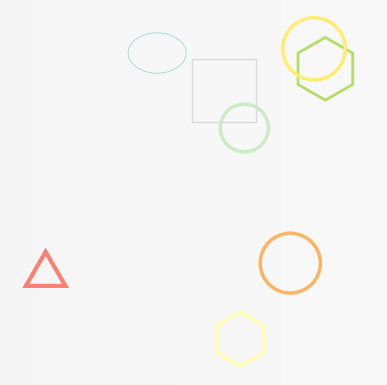[{"shape": "oval", "thickness": 0.5, "radius": 0.37, "center": [0.405, 0.862]}, {"shape": "hexagon", "thickness": 2.5, "radius": 0.35, "center": [0.62, 0.119]}, {"shape": "triangle", "thickness": 3, "radius": 0.29, "center": [0.118, 0.287]}, {"shape": "circle", "thickness": 2.5, "radius": 0.39, "center": [0.749, 0.316]}, {"shape": "hexagon", "thickness": 2, "radius": 0.41, "center": [0.84, 0.821]}, {"shape": "square", "thickness": 1, "radius": 0.41, "center": [0.578, 0.765]}, {"shape": "circle", "thickness": 2.5, "radius": 0.31, "center": [0.631, 0.668]}, {"shape": "circle", "thickness": 2.5, "radius": 0.4, "center": [0.81, 0.873]}]